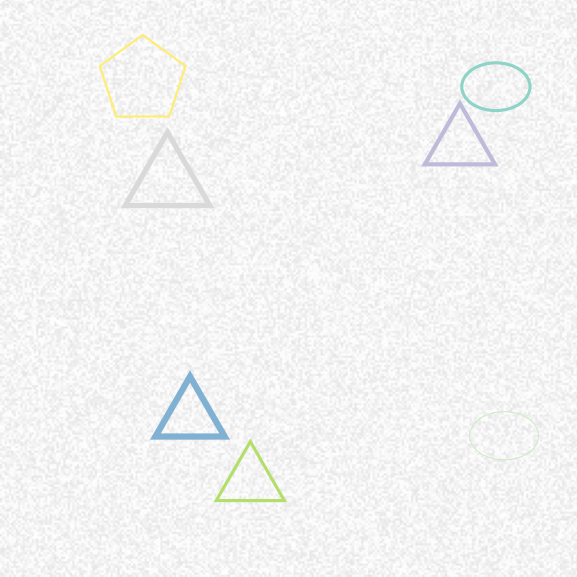[{"shape": "oval", "thickness": 1.5, "radius": 0.3, "center": [0.859, 0.849]}, {"shape": "triangle", "thickness": 2, "radius": 0.35, "center": [0.796, 0.75]}, {"shape": "triangle", "thickness": 3, "radius": 0.35, "center": [0.329, 0.278]}, {"shape": "triangle", "thickness": 1.5, "radius": 0.34, "center": [0.433, 0.166]}, {"shape": "triangle", "thickness": 2.5, "radius": 0.42, "center": [0.29, 0.685]}, {"shape": "oval", "thickness": 0.5, "radius": 0.3, "center": [0.873, 0.245]}, {"shape": "pentagon", "thickness": 1, "radius": 0.39, "center": [0.247, 0.861]}]